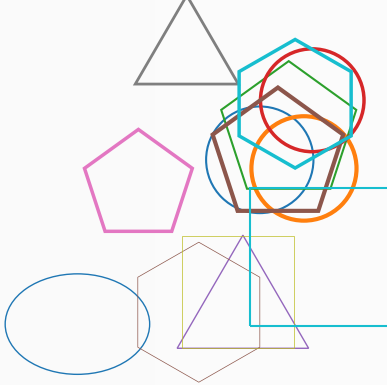[{"shape": "circle", "thickness": 1.5, "radius": 0.69, "center": [0.67, 0.585]}, {"shape": "oval", "thickness": 1, "radius": 0.93, "center": [0.2, 0.158]}, {"shape": "circle", "thickness": 3, "radius": 0.68, "center": [0.784, 0.563]}, {"shape": "pentagon", "thickness": 1.5, "radius": 0.92, "center": [0.745, 0.658]}, {"shape": "circle", "thickness": 2.5, "radius": 0.67, "center": [0.806, 0.74]}, {"shape": "triangle", "thickness": 1, "radius": 0.98, "center": [0.627, 0.193]}, {"shape": "pentagon", "thickness": 3, "radius": 0.89, "center": [0.717, 0.596]}, {"shape": "hexagon", "thickness": 0.5, "radius": 0.91, "center": [0.513, 0.189]}, {"shape": "pentagon", "thickness": 2.5, "radius": 0.73, "center": [0.357, 0.518]}, {"shape": "triangle", "thickness": 2, "radius": 0.77, "center": [0.482, 0.858]}, {"shape": "square", "thickness": 0.5, "radius": 0.73, "center": [0.614, 0.242]}, {"shape": "hexagon", "thickness": 2.5, "radius": 0.83, "center": [0.762, 0.731]}, {"shape": "square", "thickness": 1.5, "radius": 0.9, "center": [0.825, 0.331]}]